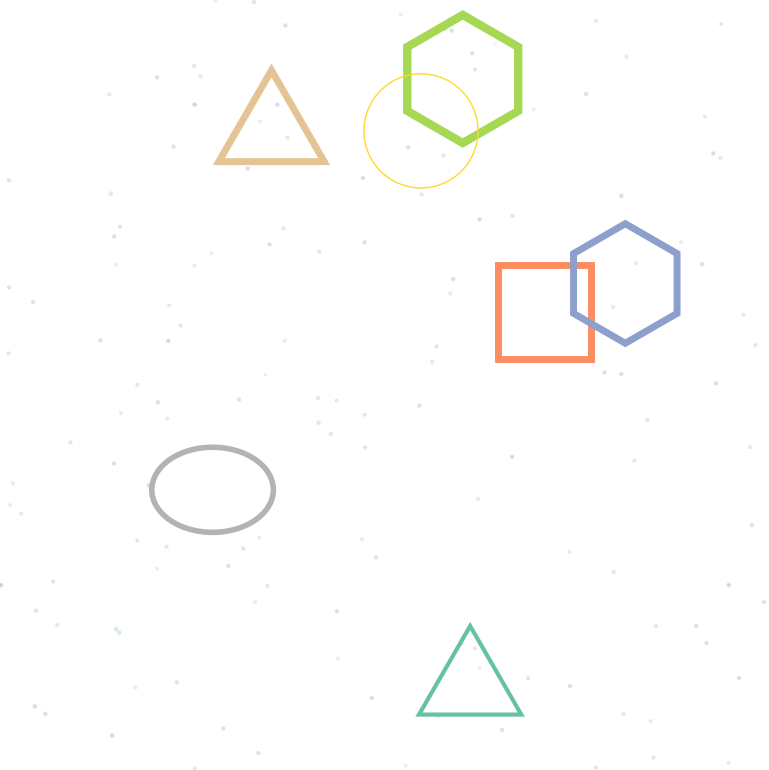[{"shape": "triangle", "thickness": 1.5, "radius": 0.38, "center": [0.611, 0.11]}, {"shape": "square", "thickness": 2.5, "radius": 0.3, "center": [0.707, 0.595]}, {"shape": "hexagon", "thickness": 2.5, "radius": 0.39, "center": [0.812, 0.632]}, {"shape": "hexagon", "thickness": 3, "radius": 0.42, "center": [0.601, 0.897]}, {"shape": "circle", "thickness": 0.5, "radius": 0.37, "center": [0.547, 0.83]}, {"shape": "triangle", "thickness": 2.5, "radius": 0.4, "center": [0.353, 0.83]}, {"shape": "oval", "thickness": 2, "radius": 0.39, "center": [0.276, 0.364]}]